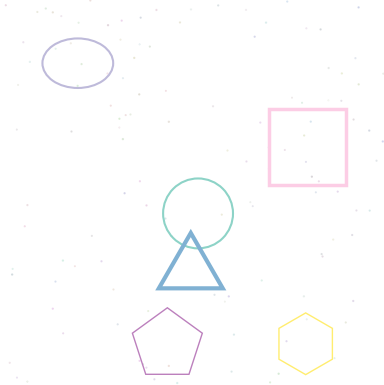[{"shape": "circle", "thickness": 1.5, "radius": 0.45, "center": [0.514, 0.446]}, {"shape": "oval", "thickness": 1.5, "radius": 0.46, "center": [0.202, 0.836]}, {"shape": "triangle", "thickness": 3, "radius": 0.48, "center": [0.496, 0.299]}, {"shape": "square", "thickness": 2.5, "radius": 0.5, "center": [0.799, 0.619]}, {"shape": "pentagon", "thickness": 1, "radius": 0.48, "center": [0.435, 0.105]}, {"shape": "hexagon", "thickness": 1, "radius": 0.4, "center": [0.794, 0.107]}]